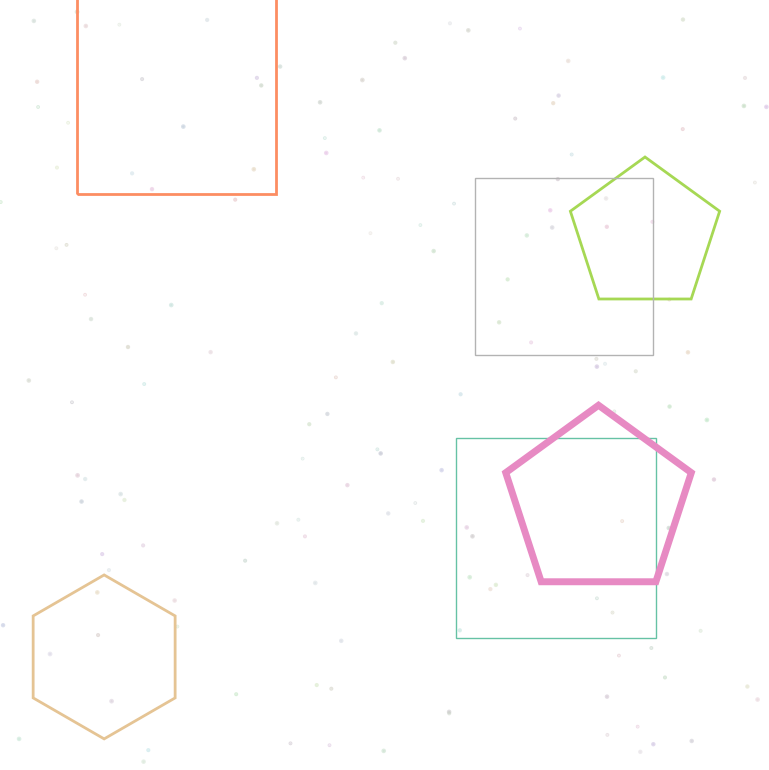[{"shape": "square", "thickness": 0.5, "radius": 0.65, "center": [0.722, 0.301]}, {"shape": "square", "thickness": 1, "radius": 0.65, "center": [0.229, 0.877]}, {"shape": "pentagon", "thickness": 2.5, "radius": 0.63, "center": [0.777, 0.347]}, {"shape": "pentagon", "thickness": 1, "radius": 0.51, "center": [0.838, 0.694]}, {"shape": "hexagon", "thickness": 1, "radius": 0.53, "center": [0.135, 0.147]}, {"shape": "square", "thickness": 0.5, "radius": 0.58, "center": [0.732, 0.654]}]